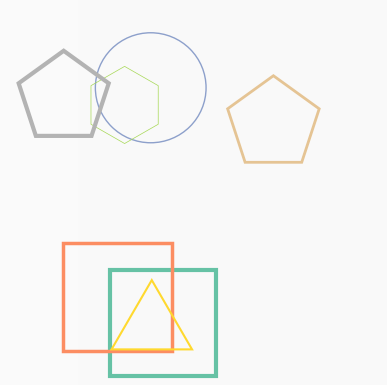[{"shape": "square", "thickness": 3, "radius": 0.68, "center": [0.42, 0.161]}, {"shape": "square", "thickness": 2.5, "radius": 0.7, "center": [0.303, 0.229]}, {"shape": "circle", "thickness": 1, "radius": 0.71, "center": [0.389, 0.772]}, {"shape": "hexagon", "thickness": 0.5, "radius": 0.5, "center": [0.322, 0.727]}, {"shape": "triangle", "thickness": 1.5, "radius": 0.6, "center": [0.392, 0.152]}, {"shape": "pentagon", "thickness": 2, "radius": 0.62, "center": [0.706, 0.679]}, {"shape": "pentagon", "thickness": 3, "radius": 0.61, "center": [0.164, 0.746]}]